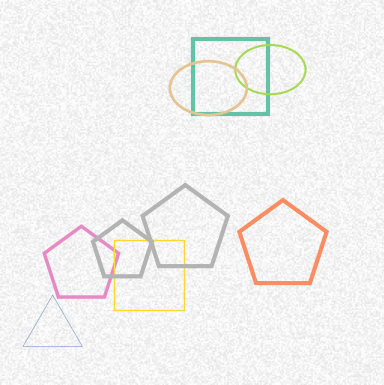[{"shape": "square", "thickness": 3, "radius": 0.49, "center": [0.598, 0.802]}, {"shape": "pentagon", "thickness": 3, "radius": 0.6, "center": [0.735, 0.361]}, {"shape": "triangle", "thickness": 0.5, "radius": 0.45, "center": [0.137, 0.144]}, {"shape": "pentagon", "thickness": 2.5, "radius": 0.51, "center": [0.211, 0.311]}, {"shape": "oval", "thickness": 1.5, "radius": 0.46, "center": [0.702, 0.819]}, {"shape": "square", "thickness": 1, "radius": 0.46, "center": [0.388, 0.287]}, {"shape": "oval", "thickness": 2, "radius": 0.5, "center": [0.541, 0.771]}, {"shape": "pentagon", "thickness": 3, "radius": 0.58, "center": [0.481, 0.403]}, {"shape": "pentagon", "thickness": 3, "radius": 0.4, "center": [0.318, 0.347]}]